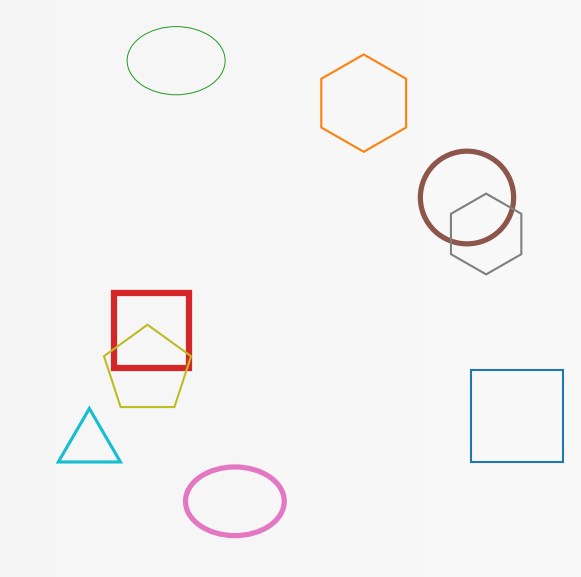[{"shape": "square", "thickness": 1, "radius": 0.4, "center": [0.889, 0.279]}, {"shape": "hexagon", "thickness": 1, "radius": 0.42, "center": [0.626, 0.821]}, {"shape": "oval", "thickness": 0.5, "radius": 0.42, "center": [0.303, 0.894]}, {"shape": "square", "thickness": 3, "radius": 0.33, "center": [0.261, 0.427]}, {"shape": "circle", "thickness": 2.5, "radius": 0.4, "center": [0.803, 0.657]}, {"shape": "oval", "thickness": 2.5, "radius": 0.42, "center": [0.404, 0.131]}, {"shape": "hexagon", "thickness": 1, "radius": 0.35, "center": [0.836, 0.594]}, {"shape": "pentagon", "thickness": 1, "radius": 0.39, "center": [0.254, 0.358]}, {"shape": "triangle", "thickness": 1.5, "radius": 0.31, "center": [0.154, 0.23]}]